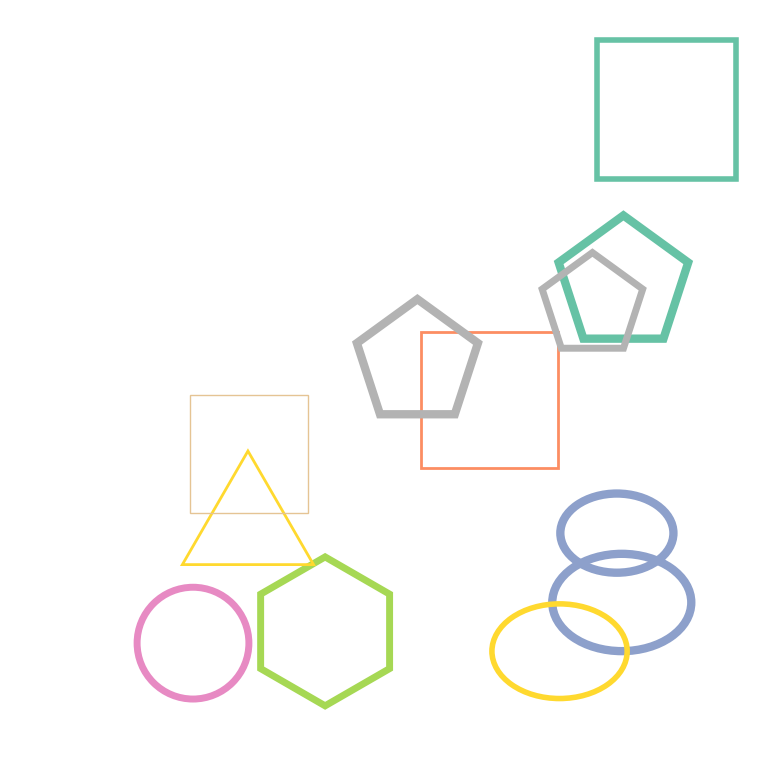[{"shape": "pentagon", "thickness": 3, "radius": 0.44, "center": [0.81, 0.632]}, {"shape": "square", "thickness": 2, "radius": 0.45, "center": [0.866, 0.858]}, {"shape": "square", "thickness": 1, "radius": 0.44, "center": [0.636, 0.481]}, {"shape": "oval", "thickness": 3, "radius": 0.45, "center": [0.808, 0.218]}, {"shape": "oval", "thickness": 3, "radius": 0.37, "center": [0.801, 0.308]}, {"shape": "circle", "thickness": 2.5, "radius": 0.36, "center": [0.251, 0.165]}, {"shape": "hexagon", "thickness": 2.5, "radius": 0.48, "center": [0.422, 0.18]}, {"shape": "triangle", "thickness": 1, "radius": 0.49, "center": [0.322, 0.316]}, {"shape": "oval", "thickness": 2, "radius": 0.44, "center": [0.727, 0.154]}, {"shape": "square", "thickness": 0.5, "radius": 0.38, "center": [0.323, 0.41]}, {"shape": "pentagon", "thickness": 2.5, "radius": 0.34, "center": [0.769, 0.603]}, {"shape": "pentagon", "thickness": 3, "radius": 0.41, "center": [0.542, 0.529]}]